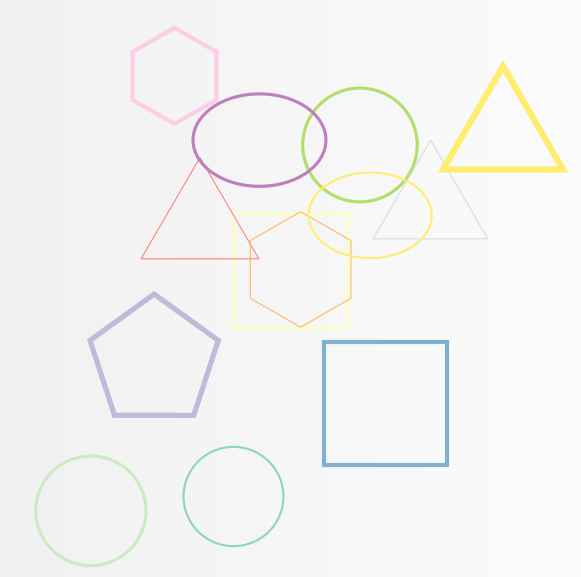[{"shape": "circle", "thickness": 1, "radius": 0.43, "center": [0.402, 0.139]}, {"shape": "square", "thickness": 1, "radius": 0.49, "center": [0.5, 0.53]}, {"shape": "pentagon", "thickness": 2.5, "radius": 0.58, "center": [0.265, 0.374]}, {"shape": "triangle", "thickness": 0.5, "radius": 0.58, "center": [0.344, 0.609]}, {"shape": "square", "thickness": 2, "radius": 0.53, "center": [0.664, 0.3]}, {"shape": "hexagon", "thickness": 0.5, "radius": 0.5, "center": [0.517, 0.533]}, {"shape": "circle", "thickness": 1.5, "radius": 0.49, "center": [0.619, 0.748]}, {"shape": "hexagon", "thickness": 2, "radius": 0.42, "center": [0.3, 0.868]}, {"shape": "triangle", "thickness": 0.5, "radius": 0.57, "center": [0.741, 0.643]}, {"shape": "oval", "thickness": 1.5, "radius": 0.57, "center": [0.446, 0.757]}, {"shape": "circle", "thickness": 1.5, "radius": 0.47, "center": [0.156, 0.115]}, {"shape": "triangle", "thickness": 3, "radius": 0.6, "center": [0.865, 0.765]}, {"shape": "oval", "thickness": 1, "radius": 0.53, "center": [0.637, 0.626]}]